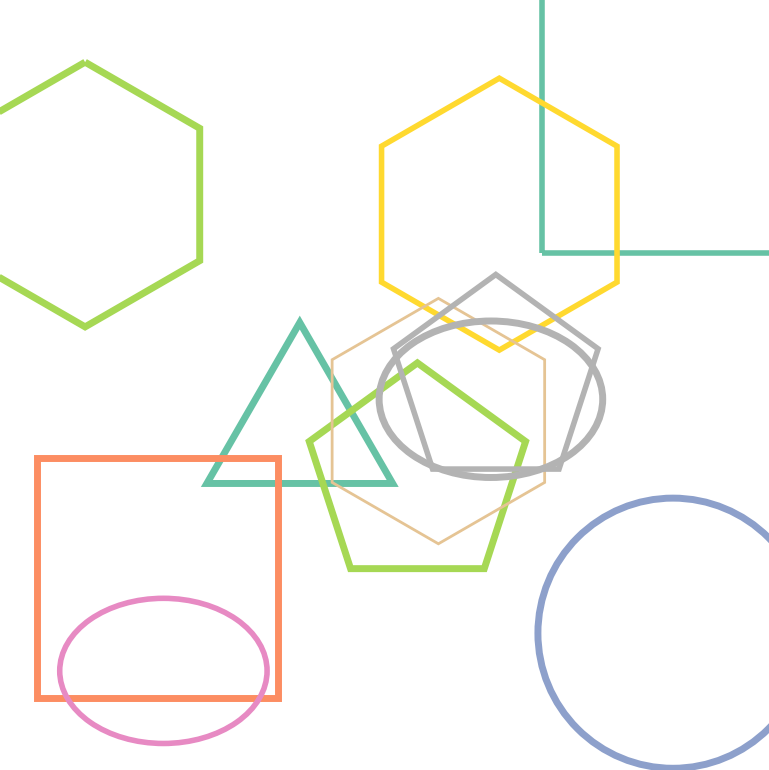[{"shape": "triangle", "thickness": 2.5, "radius": 0.7, "center": [0.389, 0.442]}, {"shape": "square", "thickness": 2, "radius": 0.95, "center": [0.895, 0.862]}, {"shape": "square", "thickness": 2.5, "radius": 0.78, "center": [0.204, 0.25]}, {"shape": "circle", "thickness": 2.5, "radius": 0.88, "center": [0.874, 0.178]}, {"shape": "oval", "thickness": 2, "radius": 0.67, "center": [0.212, 0.129]}, {"shape": "hexagon", "thickness": 2.5, "radius": 0.86, "center": [0.111, 0.747]}, {"shape": "pentagon", "thickness": 2.5, "radius": 0.74, "center": [0.542, 0.381]}, {"shape": "hexagon", "thickness": 2, "radius": 0.88, "center": [0.648, 0.722]}, {"shape": "hexagon", "thickness": 1, "radius": 0.8, "center": [0.569, 0.453]}, {"shape": "pentagon", "thickness": 2, "radius": 0.7, "center": [0.644, 0.504]}, {"shape": "oval", "thickness": 2.5, "radius": 0.73, "center": [0.638, 0.482]}]